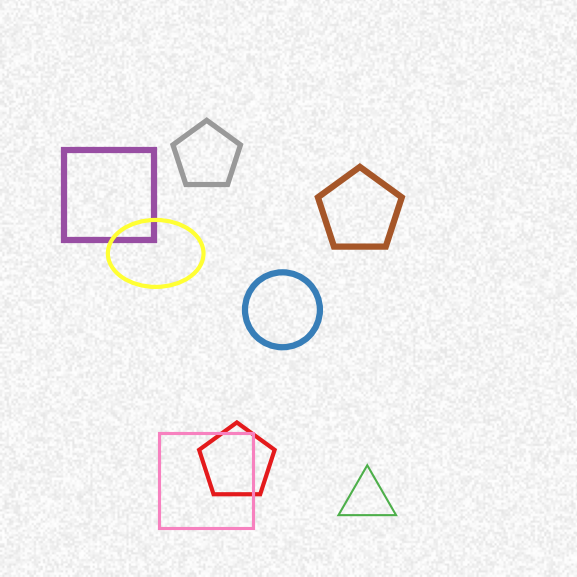[{"shape": "pentagon", "thickness": 2, "radius": 0.34, "center": [0.41, 0.199]}, {"shape": "circle", "thickness": 3, "radius": 0.32, "center": [0.489, 0.463]}, {"shape": "triangle", "thickness": 1, "radius": 0.29, "center": [0.636, 0.136]}, {"shape": "square", "thickness": 3, "radius": 0.39, "center": [0.188, 0.662]}, {"shape": "oval", "thickness": 2, "radius": 0.41, "center": [0.27, 0.56]}, {"shape": "pentagon", "thickness": 3, "radius": 0.38, "center": [0.623, 0.634]}, {"shape": "square", "thickness": 1.5, "radius": 0.41, "center": [0.357, 0.168]}, {"shape": "pentagon", "thickness": 2.5, "radius": 0.31, "center": [0.358, 0.729]}]